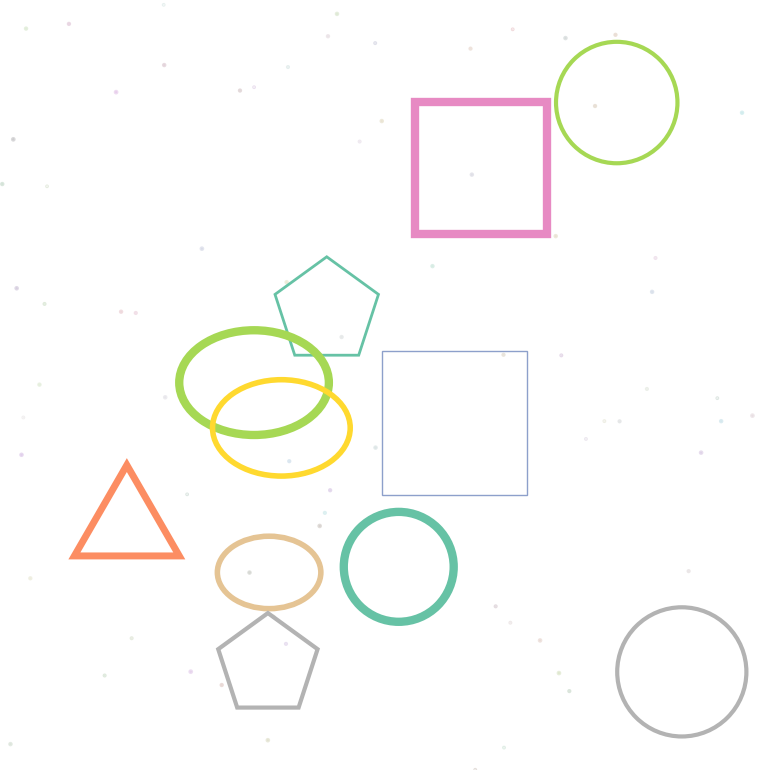[{"shape": "pentagon", "thickness": 1, "radius": 0.35, "center": [0.424, 0.596]}, {"shape": "circle", "thickness": 3, "radius": 0.36, "center": [0.518, 0.264]}, {"shape": "triangle", "thickness": 2.5, "radius": 0.39, "center": [0.165, 0.317]}, {"shape": "square", "thickness": 0.5, "radius": 0.47, "center": [0.59, 0.45]}, {"shape": "square", "thickness": 3, "radius": 0.43, "center": [0.625, 0.782]}, {"shape": "circle", "thickness": 1.5, "radius": 0.39, "center": [0.801, 0.867]}, {"shape": "oval", "thickness": 3, "radius": 0.49, "center": [0.33, 0.503]}, {"shape": "oval", "thickness": 2, "radius": 0.45, "center": [0.365, 0.444]}, {"shape": "oval", "thickness": 2, "radius": 0.34, "center": [0.349, 0.257]}, {"shape": "pentagon", "thickness": 1.5, "radius": 0.34, "center": [0.348, 0.136]}, {"shape": "circle", "thickness": 1.5, "radius": 0.42, "center": [0.885, 0.127]}]